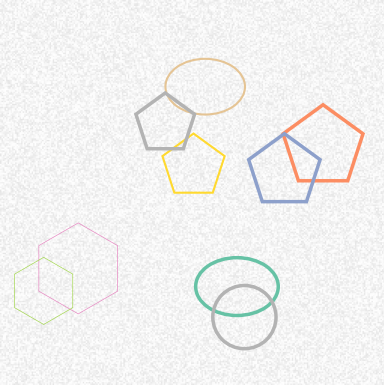[{"shape": "oval", "thickness": 2.5, "radius": 0.54, "center": [0.615, 0.256]}, {"shape": "pentagon", "thickness": 2.5, "radius": 0.55, "center": [0.839, 0.619]}, {"shape": "pentagon", "thickness": 2.5, "radius": 0.49, "center": [0.739, 0.555]}, {"shape": "hexagon", "thickness": 0.5, "radius": 0.59, "center": [0.203, 0.303]}, {"shape": "hexagon", "thickness": 0.5, "radius": 0.44, "center": [0.113, 0.244]}, {"shape": "pentagon", "thickness": 1.5, "radius": 0.42, "center": [0.503, 0.568]}, {"shape": "oval", "thickness": 1.5, "radius": 0.52, "center": [0.533, 0.775]}, {"shape": "pentagon", "thickness": 2.5, "radius": 0.4, "center": [0.429, 0.678]}, {"shape": "circle", "thickness": 2.5, "radius": 0.41, "center": [0.635, 0.176]}]